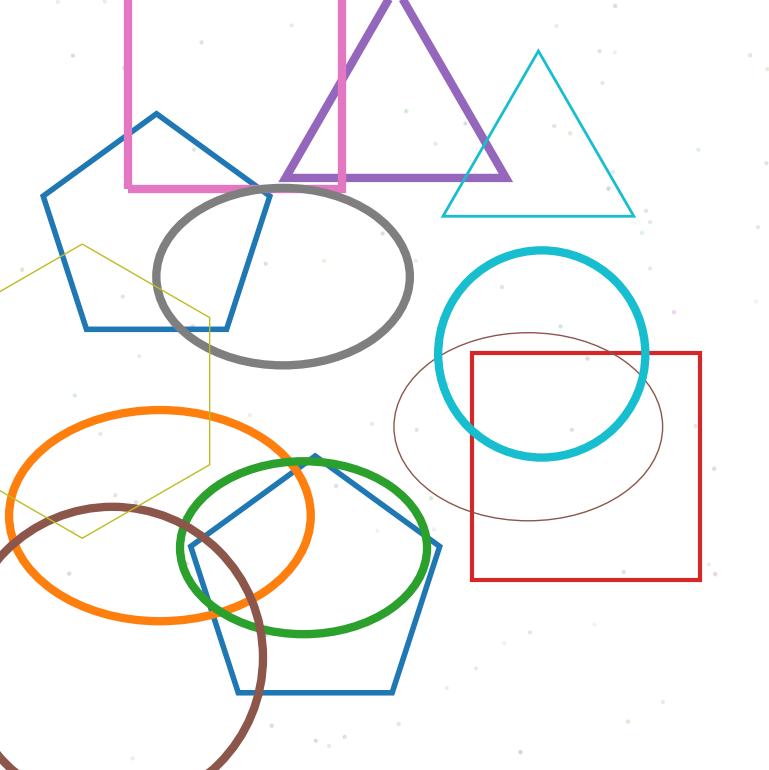[{"shape": "pentagon", "thickness": 2, "radius": 0.85, "center": [0.409, 0.238]}, {"shape": "pentagon", "thickness": 2, "radius": 0.77, "center": [0.203, 0.698]}, {"shape": "oval", "thickness": 3, "radius": 0.98, "center": [0.208, 0.33]}, {"shape": "oval", "thickness": 3, "radius": 0.8, "center": [0.394, 0.289]}, {"shape": "square", "thickness": 1.5, "radius": 0.74, "center": [0.761, 0.395]}, {"shape": "triangle", "thickness": 3, "radius": 0.83, "center": [0.514, 0.852]}, {"shape": "circle", "thickness": 3, "radius": 0.98, "center": [0.146, 0.146]}, {"shape": "oval", "thickness": 0.5, "radius": 0.87, "center": [0.686, 0.446]}, {"shape": "square", "thickness": 3, "radius": 0.7, "center": [0.305, 0.894]}, {"shape": "oval", "thickness": 3, "radius": 0.82, "center": [0.368, 0.641]}, {"shape": "hexagon", "thickness": 0.5, "radius": 0.96, "center": [0.107, 0.492]}, {"shape": "circle", "thickness": 3, "radius": 0.67, "center": [0.704, 0.54]}, {"shape": "triangle", "thickness": 1, "radius": 0.72, "center": [0.699, 0.791]}]